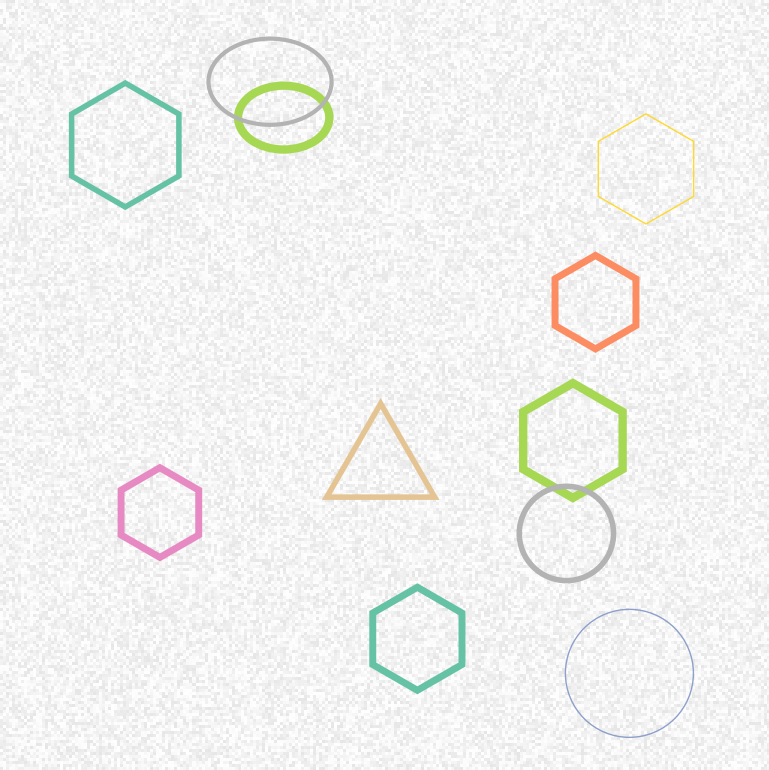[{"shape": "hexagon", "thickness": 2.5, "radius": 0.33, "center": [0.542, 0.17]}, {"shape": "hexagon", "thickness": 2, "radius": 0.4, "center": [0.163, 0.812]}, {"shape": "hexagon", "thickness": 2.5, "radius": 0.3, "center": [0.773, 0.608]}, {"shape": "circle", "thickness": 0.5, "radius": 0.42, "center": [0.817, 0.126]}, {"shape": "hexagon", "thickness": 2.5, "radius": 0.29, "center": [0.208, 0.334]}, {"shape": "hexagon", "thickness": 3, "radius": 0.37, "center": [0.744, 0.428]}, {"shape": "oval", "thickness": 3, "radius": 0.3, "center": [0.368, 0.847]}, {"shape": "hexagon", "thickness": 0.5, "radius": 0.36, "center": [0.839, 0.781]}, {"shape": "triangle", "thickness": 2, "radius": 0.4, "center": [0.494, 0.395]}, {"shape": "circle", "thickness": 2, "radius": 0.31, "center": [0.736, 0.307]}, {"shape": "oval", "thickness": 1.5, "radius": 0.4, "center": [0.351, 0.894]}]